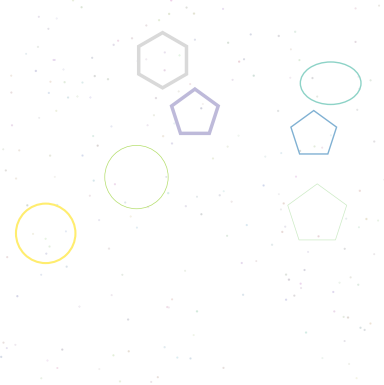[{"shape": "oval", "thickness": 1, "radius": 0.39, "center": [0.859, 0.784]}, {"shape": "pentagon", "thickness": 2.5, "radius": 0.32, "center": [0.506, 0.705]}, {"shape": "pentagon", "thickness": 1, "radius": 0.31, "center": [0.815, 0.651]}, {"shape": "circle", "thickness": 0.5, "radius": 0.41, "center": [0.354, 0.54]}, {"shape": "hexagon", "thickness": 2.5, "radius": 0.36, "center": [0.422, 0.844]}, {"shape": "pentagon", "thickness": 0.5, "radius": 0.4, "center": [0.824, 0.442]}, {"shape": "circle", "thickness": 1.5, "radius": 0.39, "center": [0.119, 0.394]}]